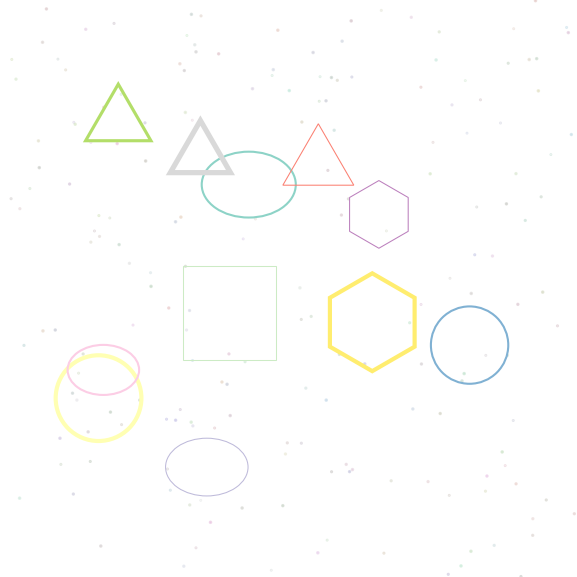[{"shape": "oval", "thickness": 1, "radius": 0.41, "center": [0.431, 0.679]}, {"shape": "circle", "thickness": 2, "radius": 0.37, "center": [0.171, 0.31]}, {"shape": "oval", "thickness": 0.5, "radius": 0.36, "center": [0.358, 0.19]}, {"shape": "triangle", "thickness": 0.5, "radius": 0.35, "center": [0.551, 0.714]}, {"shape": "circle", "thickness": 1, "radius": 0.33, "center": [0.813, 0.402]}, {"shape": "triangle", "thickness": 1.5, "radius": 0.33, "center": [0.205, 0.788]}, {"shape": "oval", "thickness": 1, "radius": 0.31, "center": [0.179, 0.359]}, {"shape": "triangle", "thickness": 2.5, "radius": 0.3, "center": [0.347, 0.73]}, {"shape": "hexagon", "thickness": 0.5, "radius": 0.29, "center": [0.656, 0.628]}, {"shape": "square", "thickness": 0.5, "radius": 0.4, "center": [0.397, 0.457]}, {"shape": "hexagon", "thickness": 2, "radius": 0.42, "center": [0.645, 0.441]}]